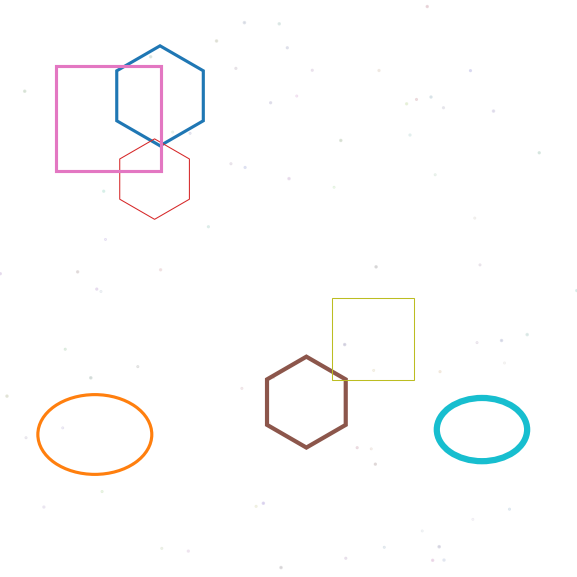[{"shape": "hexagon", "thickness": 1.5, "radius": 0.43, "center": [0.277, 0.833]}, {"shape": "oval", "thickness": 1.5, "radius": 0.49, "center": [0.164, 0.247]}, {"shape": "hexagon", "thickness": 0.5, "radius": 0.35, "center": [0.268, 0.689]}, {"shape": "hexagon", "thickness": 2, "radius": 0.39, "center": [0.531, 0.303]}, {"shape": "square", "thickness": 1.5, "radius": 0.45, "center": [0.187, 0.794]}, {"shape": "square", "thickness": 0.5, "radius": 0.35, "center": [0.646, 0.412]}, {"shape": "oval", "thickness": 3, "radius": 0.39, "center": [0.835, 0.255]}]